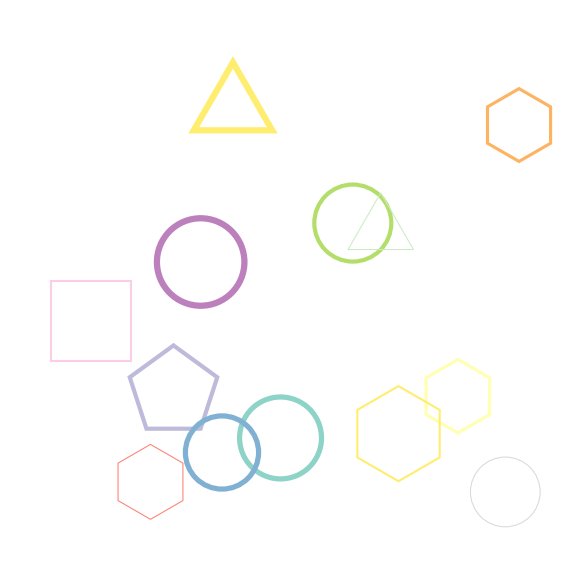[{"shape": "circle", "thickness": 2.5, "radius": 0.35, "center": [0.486, 0.241]}, {"shape": "hexagon", "thickness": 1.5, "radius": 0.32, "center": [0.793, 0.313]}, {"shape": "pentagon", "thickness": 2, "radius": 0.4, "center": [0.3, 0.321]}, {"shape": "hexagon", "thickness": 0.5, "radius": 0.32, "center": [0.261, 0.165]}, {"shape": "circle", "thickness": 2.5, "radius": 0.32, "center": [0.384, 0.216]}, {"shape": "hexagon", "thickness": 1.5, "radius": 0.32, "center": [0.899, 0.783]}, {"shape": "circle", "thickness": 2, "radius": 0.33, "center": [0.611, 0.613]}, {"shape": "square", "thickness": 1, "radius": 0.35, "center": [0.158, 0.444]}, {"shape": "circle", "thickness": 0.5, "radius": 0.3, "center": [0.875, 0.147]}, {"shape": "circle", "thickness": 3, "radius": 0.38, "center": [0.347, 0.545]}, {"shape": "triangle", "thickness": 0.5, "radius": 0.33, "center": [0.659, 0.6]}, {"shape": "hexagon", "thickness": 1, "radius": 0.41, "center": [0.69, 0.248]}, {"shape": "triangle", "thickness": 3, "radius": 0.39, "center": [0.403, 0.813]}]